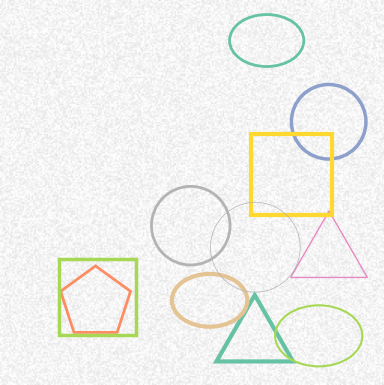[{"shape": "oval", "thickness": 2, "radius": 0.48, "center": [0.693, 0.895]}, {"shape": "triangle", "thickness": 3, "radius": 0.57, "center": [0.662, 0.119]}, {"shape": "pentagon", "thickness": 2, "radius": 0.48, "center": [0.248, 0.214]}, {"shape": "circle", "thickness": 2.5, "radius": 0.48, "center": [0.854, 0.684]}, {"shape": "triangle", "thickness": 1, "radius": 0.58, "center": [0.855, 0.337]}, {"shape": "square", "thickness": 2.5, "radius": 0.5, "center": [0.254, 0.228]}, {"shape": "oval", "thickness": 1.5, "radius": 0.57, "center": [0.828, 0.128]}, {"shape": "square", "thickness": 3, "radius": 0.52, "center": [0.757, 0.546]}, {"shape": "oval", "thickness": 3, "radius": 0.49, "center": [0.544, 0.22]}, {"shape": "circle", "thickness": 0.5, "radius": 0.58, "center": [0.663, 0.358]}, {"shape": "circle", "thickness": 2, "radius": 0.51, "center": [0.496, 0.414]}]